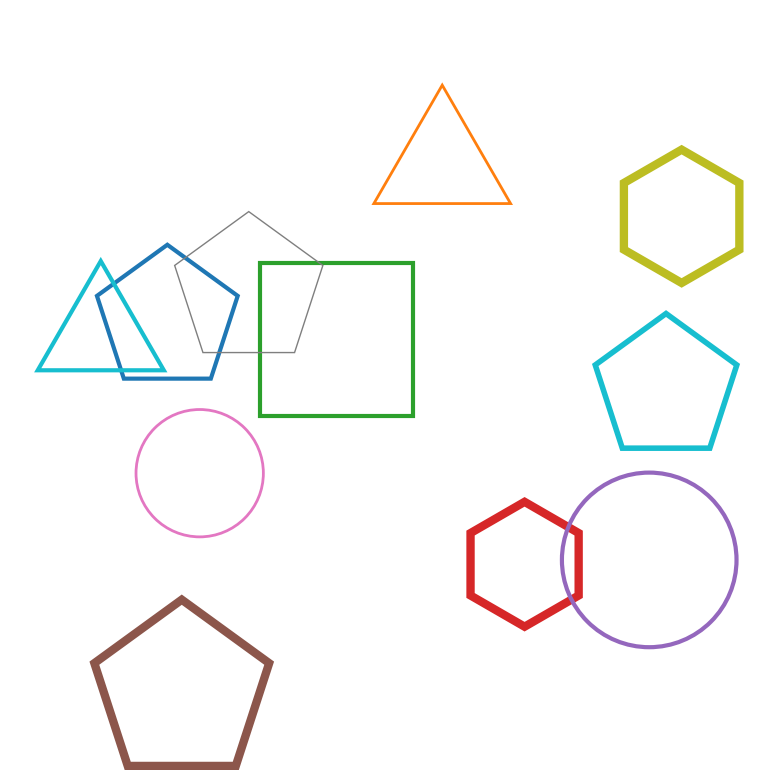[{"shape": "pentagon", "thickness": 1.5, "radius": 0.48, "center": [0.217, 0.586]}, {"shape": "triangle", "thickness": 1, "radius": 0.51, "center": [0.574, 0.787]}, {"shape": "square", "thickness": 1.5, "radius": 0.5, "center": [0.438, 0.559]}, {"shape": "hexagon", "thickness": 3, "radius": 0.41, "center": [0.681, 0.267]}, {"shape": "circle", "thickness": 1.5, "radius": 0.57, "center": [0.843, 0.273]}, {"shape": "pentagon", "thickness": 3, "radius": 0.6, "center": [0.236, 0.102]}, {"shape": "circle", "thickness": 1, "radius": 0.41, "center": [0.259, 0.385]}, {"shape": "pentagon", "thickness": 0.5, "radius": 0.51, "center": [0.323, 0.624]}, {"shape": "hexagon", "thickness": 3, "radius": 0.43, "center": [0.885, 0.719]}, {"shape": "pentagon", "thickness": 2, "radius": 0.48, "center": [0.865, 0.496]}, {"shape": "triangle", "thickness": 1.5, "radius": 0.47, "center": [0.131, 0.566]}]